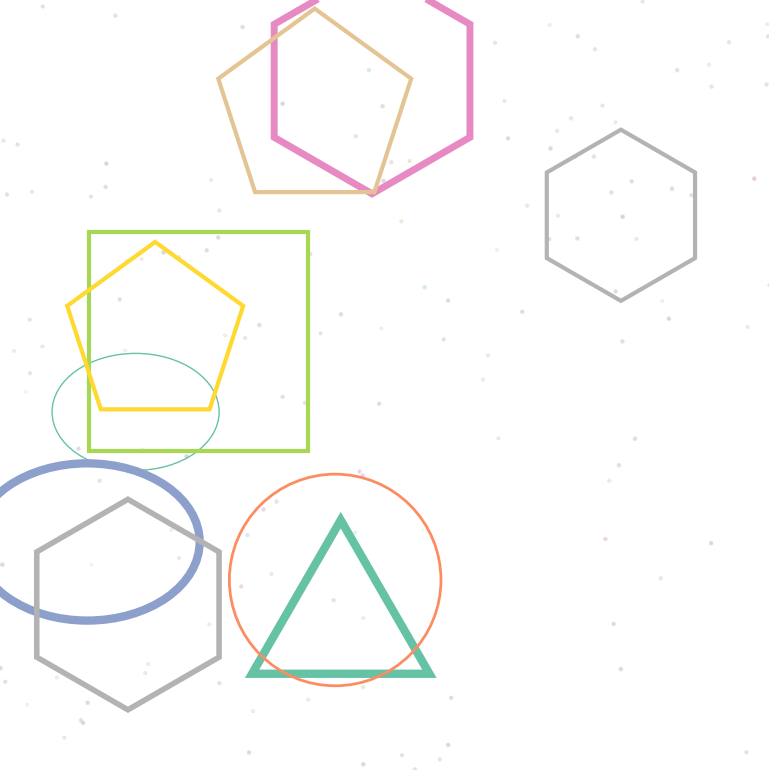[{"shape": "triangle", "thickness": 3, "radius": 0.67, "center": [0.443, 0.191]}, {"shape": "oval", "thickness": 0.5, "radius": 0.54, "center": [0.176, 0.465]}, {"shape": "circle", "thickness": 1, "radius": 0.69, "center": [0.435, 0.247]}, {"shape": "oval", "thickness": 3, "radius": 0.73, "center": [0.113, 0.296]}, {"shape": "hexagon", "thickness": 2.5, "radius": 0.73, "center": [0.483, 0.895]}, {"shape": "square", "thickness": 1.5, "radius": 0.71, "center": [0.258, 0.556]}, {"shape": "pentagon", "thickness": 1.5, "radius": 0.6, "center": [0.202, 0.566]}, {"shape": "pentagon", "thickness": 1.5, "radius": 0.66, "center": [0.409, 0.857]}, {"shape": "hexagon", "thickness": 2, "radius": 0.68, "center": [0.166, 0.215]}, {"shape": "hexagon", "thickness": 1.5, "radius": 0.56, "center": [0.806, 0.72]}]